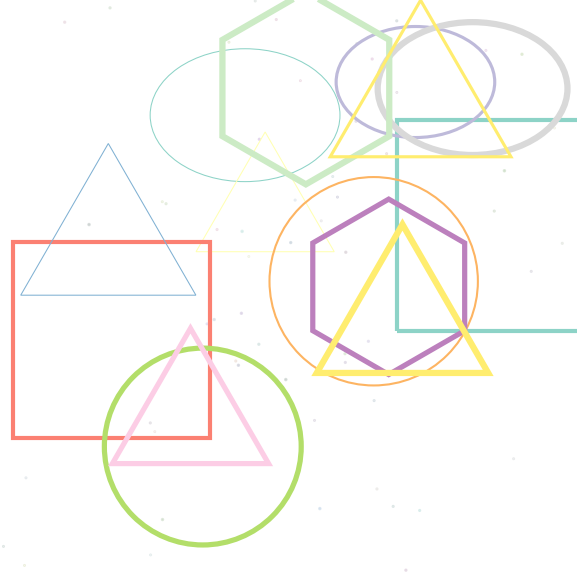[{"shape": "oval", "thickness": 0.5, "radius": 0.82, "center": [0.424, 0.8]}, {"shape": "square", "thickness": 2, "radius": 0.91, "center": [0.871, 0.608]}, {"shape": "triangle", "thickness": 0.5, "radius": 0.69, "center": [0.459, 0.632]}, {"shape": "oval", "thickness": 1.5, "radius": 0.69, "center": [0.719, 0.857]}, {"shape": "square", "thickness": 2, "radius": 0.85, "center": [0.193, 0.41]}, {"shape": "triangle", "thickness": 0.5, "radius": 0.88, "center": [0.188, 0.576]}, {"shape": "circle", "thickness": 1, "radius": 0.9, "center": [0.647, 0.512]}, {"shape": "circle", "thickness": 2.5, "radius": 0.85, "center": [0.351, 0.226]}, {"shape": "triangle", "thickness": 2.5, "radius": 0.78, "center": [0.33, 0.274]}, {"shape": "oval", "thickness": 3, "radius": 0.82, "center": [0.818, 0.846]}, {"shape": "hexagon", "thickness": 2.5, "radius": 0.76, "center": [0.673, 0.502]}, {"shape": "hexagon", "thickness": 3, "radius": 0.83, "center": [0.53, 0.847]}, {"shape": "triangle", "thickness": 1.5, "radius": 0.9, "center": [0.728, 0.818]}, {"shape": "triangle", "thickness": 3, "radius": 0.86, "center": [0.697, 0.439]}]